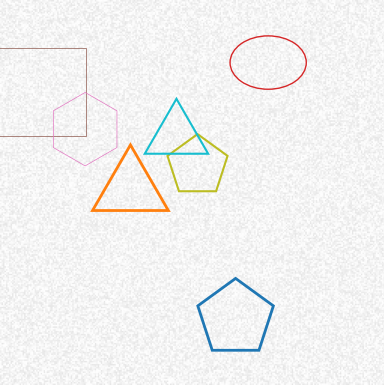[{"shape": "pentagon", "thickness": 2, "radius": 0.52, "center": [0.612, 0.174]}, {"shape": "triangle", "thickness": 2, "radius": 0.57, "center": [0.339, 0.51]}, {"shape": "oval", "thickness": 1, "radius": 0.5, "center": [0.697, 0.838]}, {"shape": "square", "thickness": 0.5, "radius": 0.57, "center": [0.11, 0.761]}, {"shape": "hexagon", "thickness": 0.5, "radius": 0.48, "center": [0.221, 0.665]}, {"shape": "pentagon", "thickness": 1.5, "radius": 0.41, "center": [0.513, 0.57]}, {"shape": "triangle", "thickness": 1.5, "radius": 0.48, "center": [0.458, 0.648]}]